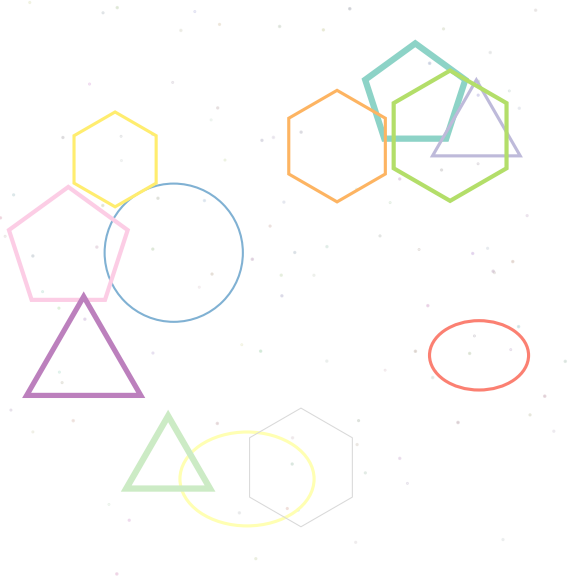[{"shape": "pentagon", "thickness": 3, "radius": 0.46, "center": [0.719, 0.833]}, {"shape": "oval", "thickness": 1.5, "radius": 0.58, "center": [0.428, 0.17]}, {"shape": "triangle", "thickness": 1.5, "radius": 0.44, "center": [0.825, 0.773]}, {"shape": "oval", "thickness": 1.5, "radius": 0.43, "center": [0.83, 0.384]}, {"shape": "circle", "thickness": 1, "radius": 0.6, "center": [0.301, 0.562]}, {"shape": "hexagon", "thickness": 1.5, "radius": 0.48, "center": [0.584, 0.746]}, {"shape": "hexagon", "thickness": 2, "radius": 0.56, "center": [0.779, 0.764]}, {"shape": "pentagon", "thickness": 2, "radius": 0.54, "center": [0.118, 0.567]}, {"shape": "hexagon", "thickness": 0.5, "radius": 0.51, "center": [0.521, 0.19]}, {"shape": "triangle", "thickness": 2.5, "radius": 0.57, "center": [0.145, 0.371]}, {"shape": "triangle", "thickness": 3, "radius": 0.42, "center": [0.291, 0.195]}, {"shape": "hexagon", "thickness": 1.5, "radius": 0.41, "center": [0.199, 0.723]}]